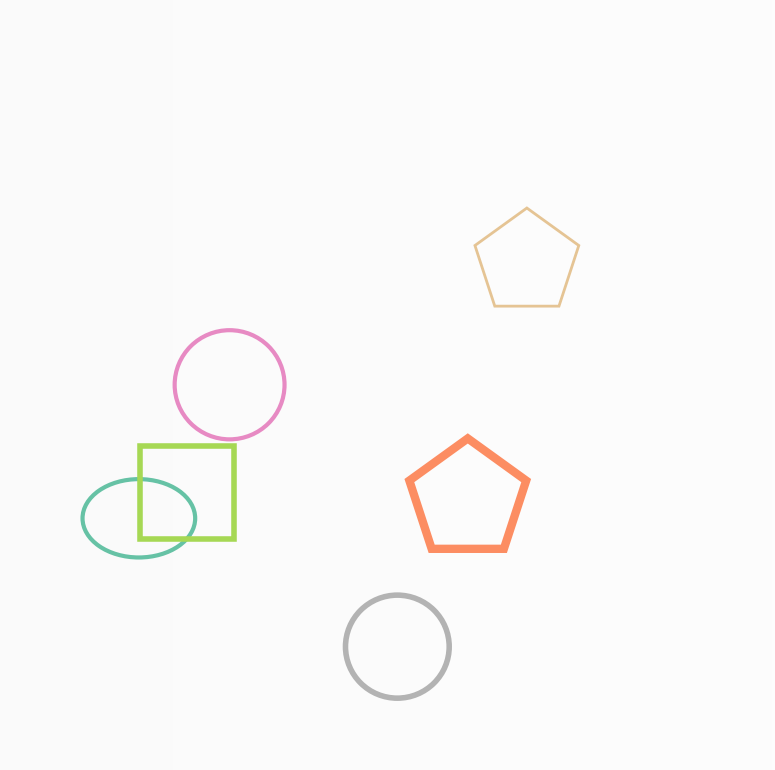[{"shape": "oval", "thickness": 1.5, "radius": 0.36, "center": [0.179, 0.327]}, {"shape": "pentagon", "thickness": 3, "radius": 0.4, "center": [0.604, 0.351]}, {"shape": "circle", "thickness": 1.5, "radius": 0.35, "center": [0.296, 0.5]}, {"shape": "square", "thickness": 2, "radius": 0.3, "center": [0.241, 0.36]}, {"shape": "pentagon", "thickness": 1, "radius": 0.35, "center": [0.68, 0.659]}, {"shape": "circle", "thickness": 2, "radius": 0.33, "center": [0.513, 0.16]}]